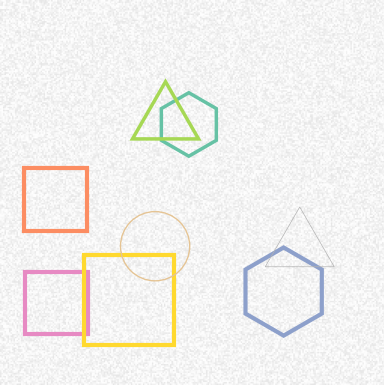[{"shape": "hexagon", "thickness": 2.5, "radius": 0.41, "center": [0.49, 0.677]}, {"shape": "square", "thickness": 3, "radius": 0.41, "center": [0.144, 0.483]}, {"shape": "hexagon", "thickness": 3, "radius": 0.57, "center": [0.737, 0.243]}, {"shape": "square", "thickness": 3, "radius": 0.41, "center": [0.147, 0.213]}, {"shape": "triangle", "thickness": 2.5, "radius": 0.5, "center": [0.43, 0.689]}, {"shape": "square", "thickness": 3, "radius": 0.58, "center": [0.335, 0.221]}, {"shape": "circle", "thickness": 1, "radius": 0.45, "center": [0.403, 0.36]}, {"shape": "triangle", "thickness": 0.5, "radius": 0.52, "center": [0.779, 0.359]}]